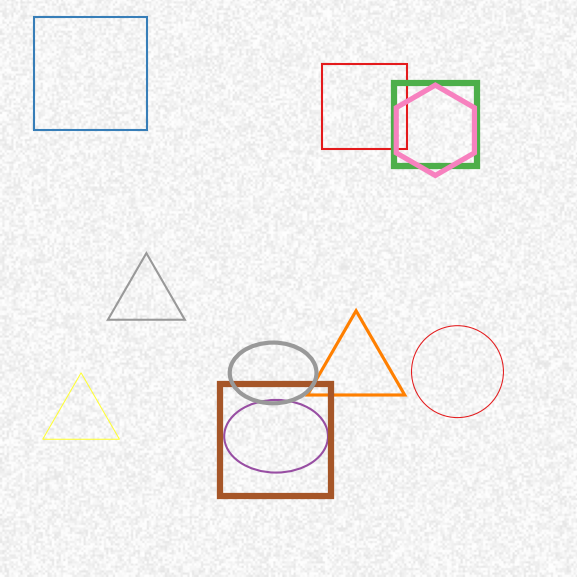[{"shape": "circle", "thickness": 0.5, "radius": 0.4, "center": [0.792, 0.356]}, {"shape": "square", "thickness": 1, "radius": 0.37, "center": [0.631, 0.814]}, {"shape": "square", "thickness": 1, "radius": 0.49, "center": [0.157, 0.872]}, {"shape": "square", "thickness": 3, "radius": 0.36, "center": [0.754, 0.784]}, {"shape": "oval", "thickness": 1, "radius": 0.45, "center": [0.478, 0.244]}, {"shape": "triangle", "thickness": 1.5, "radius": 0.49, "center": [0.617, 0.364]}, {"shape": "triangle", "thickness": 0.5, "radius": 0.38, "center": [0.14, 0.277]}, {"shape": "square", "thickness": 3, "radius": 0.48, "center": [0.477, 0.237]}, {"shape": "hexagon", "thickness": 2.5, "radius": 0.39, "center": [0.754, 0.774]}, {"shape": "oval", "thickness": 2, "radius": 0.38, "center": [0.473, 0.353]}, {"shape": "triangle", "thickness": 1, "radius": 0.38, "center": [0.253, 0.484]}]